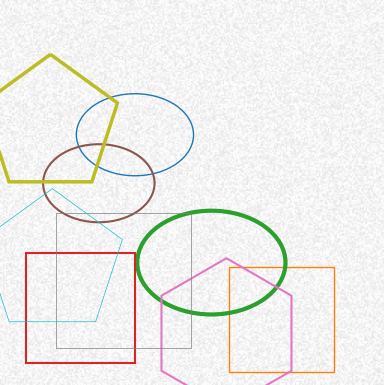[{"shape": "oval", "thickness": 1, "radius": 0.76, "center": [0.351, 0.65]}, {"shape": "square", "thickness": 1, "radius": 0.68, "center": [0.732, 0.171]}, {"shape": "oval", "thickness": 3, "radius": 0.96, "center": [0.549, 0.318]}, {"shape": "square", "thickness": 1.5, "radius": 0.71, "center": [0.209, 0.2]}, {"shape": "oval", "thickness": 1.5, "radius": 0.72, "center": [0.257, 0.524]}, {"shape": "hexagon", "thickness": 1.5, "radius": 0.97, "center": [0.588, 0.134]}, {"shape": "square", "thickness": 0.5, "radius": 0.88, "center": [0.321, 0.271]}, {"shape": "pentagon", "thickness": 2.5, "radius": 0.92, "center": [0.131, 0.676]}, {"shape": "pentagon", "thickness": 0.5, "radius": 0.96, "center": [0.136, 0.319]}]